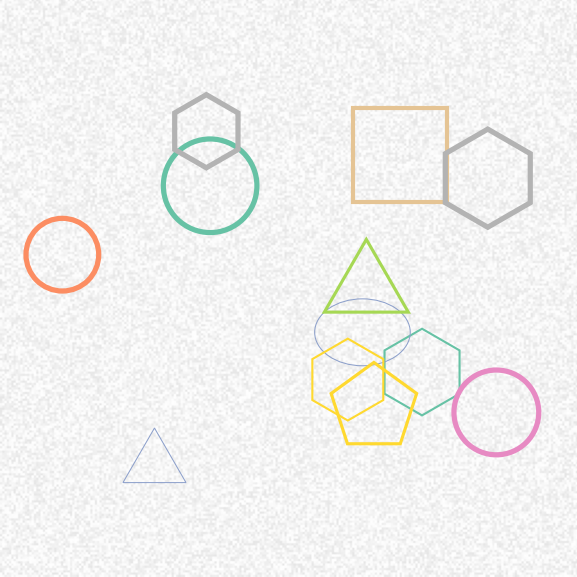[{"shape": "hexagon", "thickness": 1, "radius": 0.38, "center": [0.731, 0.355]}, {"shape": "circle", "thickness": 2.5, "radius": 0.41, "center": [0.364, 0.677]}, {"shape": "circle", "thickness": 2.5, "radius": 0.31, "center": [0.108, 0.558]}, {"shape": "oval", "thickness": 0.5, "radius": 0.41, "center": [0.628, 0.424]}, {"shape": "triangle", "thickness": 0.5, "radius": 0.32, "center": [0.267, 0.195]}, {"shape": "circle", "thickness": 2.5, "radius": 0.37, "center": [0.859, 0.285]}, {"shape": "triangle", "thickness": 1.5, "radius": 0.42, "center": [0.634, 0.501]}, {"shape": "hexagon", "thickness": 1, "radius": 0.35, "center": [0.602, 0.342]}, {"shape": "pentagon", "thickness": 1.5, "radius": 0.39, "center": [0.647, 0.294]}, {"shape": "square", "thickness": 2, "radius": 0.41, "center": [0.693, 0.73]}, {"shape": "hexagon", "thickness": 2.5, "radius": 0.32, "center": [0.357, 0.772]}, {"shape": "hexagon", "thickness": 2.5, "radius": 0.42, "center": [0.845, 0.691]}]